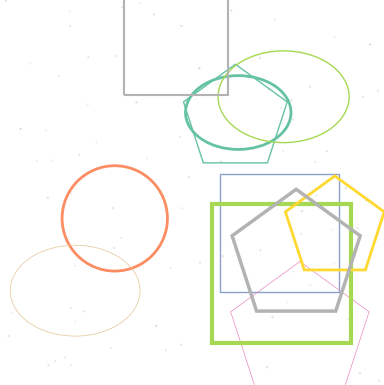[{"shape": "pentagon", "thickness": 1, "radius": 0.71, "center": [0.611, 0.692]}, {"shape": "oval", "thickness": 2, "radius": 0.68, "center": [0.619, 0.708]}, {"shape": "circle", "thickness": 2, "radius": 0.68, "center": [0.298, 0.433]}, {"shape": "square", "thickness": 1, "radius": 0.77, "center": [0.726, 0.396]}, {"shape": "pentagon", "thickness": 0.5, "radius": 0.95, "center": [0.779, 0.132]}, {"shape": "square", "thickness": 3, "radius": 0.9, "center": [0.731, 0.29]}, {"shape": "oval", "thickness": 1, "radius": 0.85, "center": [0.737, 0.749]}, {"shape": "pentagon", "thickness": 2, "radius": 0.67, "center": [0.87, 0.408]}, {"shape": "oval", "thickness": 0.5, "radius": 0.84, "center": [0.195, 0.245]}, {"shape": "pentagon", "thickness": 2.5, "radius": 0.87, "center": [0.769, 0.333]}, {"shape": "square", "thickness": 1.5, "radius": 0.67, "center": [0.457, 0.887]}]